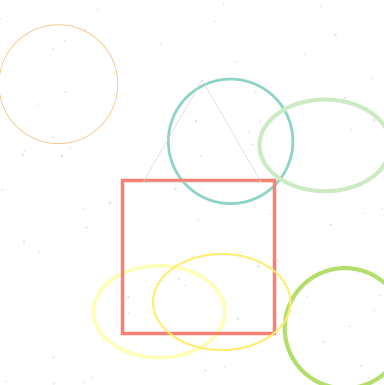[{"shape": "circle", "thickness": 2, "radius": 0.81, "center": [0.599, 0.633]}, {"shape": "oval", "thickness": 2.5, "radius": 0.85, "center": [0.413, 0.19]}, {"shape": "square", "thickness": 2.5, "radius": 0.99, "center": [0.514, 0.334]}, {"shape": "circle", "thickness": 0.5, "radius": 0.77, "center": [0.152, 0.781]}, {"shape": "circle", "thickness": 3, "radius": 0.78, "center": [0.896, 0.147]}, {"shape": "triangle", "thickness": 0.5, "radius": 0.88, "center": [0.525, 0.616]}, {"shape": "oval", "thickness": 3, "radius": 0.85, "center": [0.844, 0.622]}, {"shape": "oval", "thickness": 1.5, "radius": 0.89, "center": [0.576, 0.215]}]